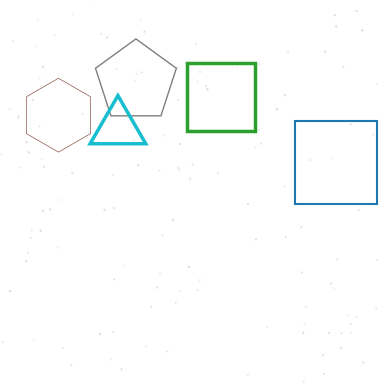[{"shape": "square", "thickness": 1.5, "radius": 0.54, "center": [0.873, 0.578]}, {"shape": "square", "thickness": 2.5, "radius": 0.44, "center": [0.573, 0.749]}, {"shape": "hexagon", "thickness": 0.5, "radius": 0.48, "center": [0.152, 0.701]}, {"shape": "pentagon", "thickness": 1, "radius": 0.55, "center": [0.353, 0.788]}, {"shape": "triangle", "thickness": 2.5, "radius": 0.42, "center": [0.306, 0.668]}]